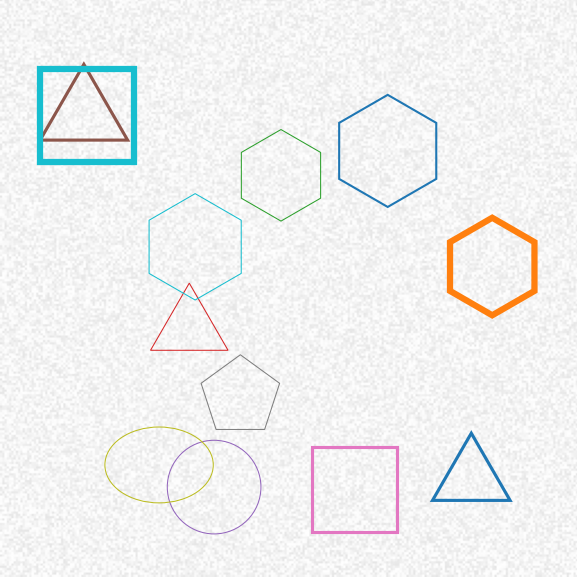[{"shape": "triangle", "thickness": 1.5, "radius": 0.39, "center": [0.816, 0.171]}, {"shape": "hexagon", "thickness": 1, "radius": 0.49, "center": [0.671, 0.738]}, {"shape": "hexagon", "thickness": 3, "radius": 0.42, "center": [0.852, 0.538]}, {"shape": "hexagon", "thickness": 0.5, "radius": 0.4, "center": [0.487, 0.696]}, {"shape": "triangle", "thickness": 0.5, "radius": 0.39, "center": [0.328, 0.431]}, {"shape": "circle", "thickness": 0.5, "radius": 0.41, "center": [0.371, 0.156]}, {"shape": "triangle", "thickness": 1.5, "radius": 0.44, "center": [0.145, 0.8]}, {"shape": "square", "thickness": 1.5, "radius": 0.37, "center": [0.614, 0.152]}, {"shape": "pentagon", "thickness": 0.5, "radius": 0.36, "center": [0.416, 0.313]}, {"shape": "oval", "thickness": 0.5, "radius": 0.47, "center": [0.275, 0.194]}, {"shape": "square", "thickness": 3, "radius": 0.4, "center": [0.151, 0.799]}, {"shape": "hexagon", "thickness": 0.5, "radius": 0.46, "center": [0.338, 0.572]}]